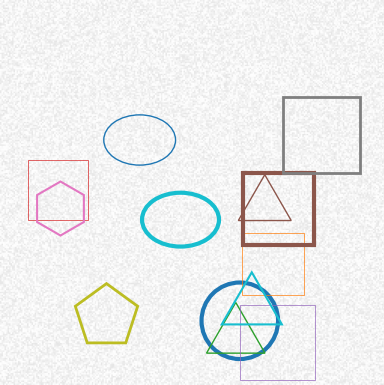[{"shape": "oval", "thickness": 1, "radius": 0.47, "center": [0.363, 0.636]}, {"shape": "circle", "thickness": 3, "radius": 0.5, "center": [0.623, 0.167]}, {"shape": "square", "thickness": 0.5, "radius": 0.4, "center": [0.71, 0.315]}, {"shape": "triangle", "thickness": 1, "radius": 0.44, "center": [0.612, 0.127]}, {"shape": "square", "thickness": 0.5, "radius": 0.39, "center": [0.151, 0.506]}, {"shape": "square", "thickness": 0.5, "radius": 0.49, "center": [0.72, 0.111]}, {"shape": "triangle", "thickness": 1, "radius": 0.4, "center": [0.688, 0.467]}, {"shape": "square", "thickness": 3, "radius": 0.46, "center": [0.723, 0.457]}, {"shape": "hexagon", "thickness": 1.5, "radius": 0.35, "center": [0.157, 0.458]}, {"shape": "square", "thickness": 2, "radius": 0.49, "center": [0.835, 0.648]}, {"shape": "pentagon", "thickness": 2, "radius": 0.43, "center": [0.277, 0.178]}, {"shape": "oval", "thickness": 3, "radius": 0.5, "center": [0.469, 0.429]}, {"shape": "triangle", "thickness": 1.5, "radius": 0.45, "center": [0.654, 0.202]}]